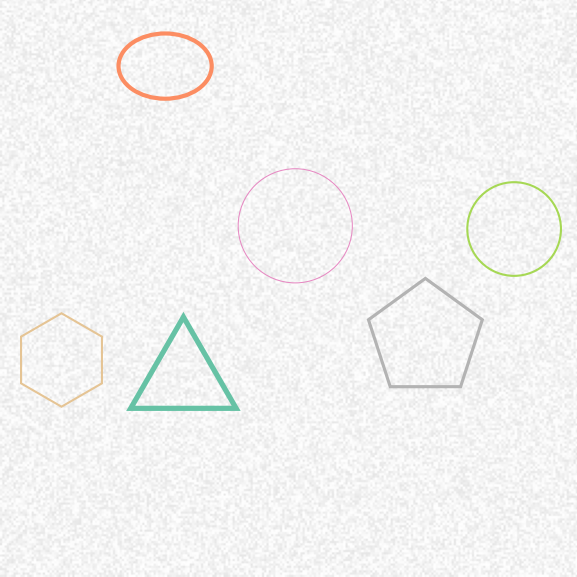[{"shape": "triangle", "thickness": 2.5, "radius": 0.53, "center": [0.318, 0.345]}, {"shape": "oval", "thickness": 2, "radius": 0.4, "center": [0.286, 0.885]}, {"shape": "circle", "thickness": 0.5, "radius": 0.49, "center": [0.511, 0.608]}, {"shape": "circle", "thickness": 1, "radius": 0.41, "center": [0.89, 0.603]}, {"shape": "hexagon", "thickness": 1, "radius": 0.4, "center": [0.106, 0.376]}, {"shape": "pentagon", "thickness": 1.5, "radius": 0.52, "center": [0.737, 0.413]}]